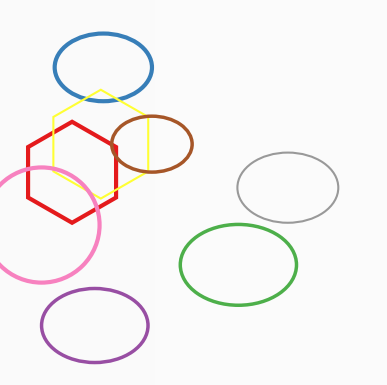[{"shape": "hexagon", "thickness": 3, "radius": 0.66, "center": [0.186, 0.553]}, {"shape": "oval", "thickness": 3, "radius": 0.63, "center": [0.267, 0.825]}, {"shape": "oval", "thickness": 2.5, "radius": 0.75, "center": [0.615, 0.312]}, {"shape": "oval", "thickness": 2.5, "radius": 0.69, "center": [0.245, 0.155]}, {"shape": "hexagon", "thickness": 1.5, "radius": 0.71, "center": [0.26, 0.626]}, {"shape": "oval", "thickness": 2.5, "radius": 0.52, "center": [0.392, 0.626]}, {"shape": "circle", "thickness": 3, "radius": 0.75, "center": [0.107, 0.416]}, {"shape": "oval", "thickness": 1.5, "radius": 0.65, "center": [0.743, 0.513]}]